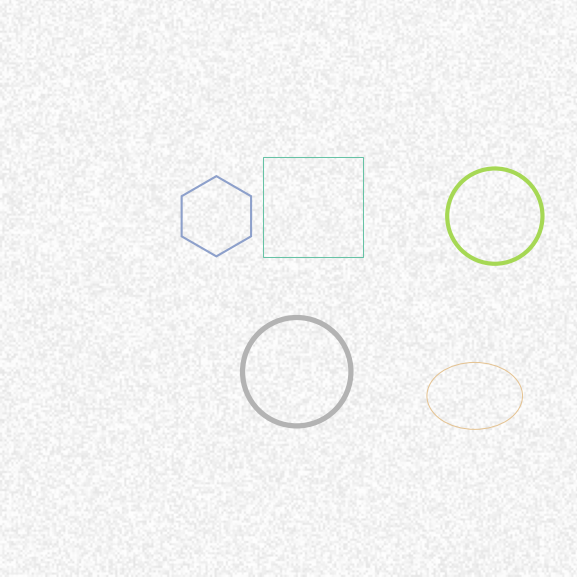[{"shape": "square", "thickness": 0.5, "radius": 0.43, "center": [0.542, 0.641]}, {"shape": "hexagon", "thickness": 1, "radius": 0.35, "center": [0.375, 0.625]}, {"shape": "circle", "thickness": 2, "radius": 0.41, "center": [0.857, 0.625]}, {"shape": "oval", "thickness": 0.5, "radius": 0.41, "center": [0.822, 0.314]}, {"shape": "circle", "thickness": 2.5, "radius": 0.47, "center": [0.514, 0.355]}]